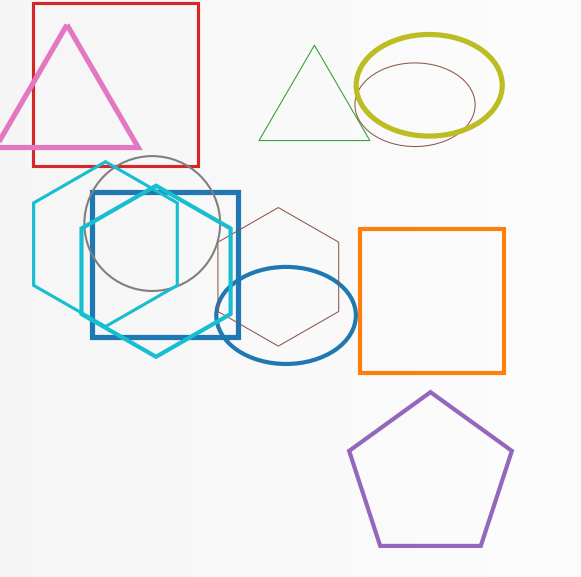[{"shape": "square", "thickness": 2.5, "radius": 0.62, "center": [0.284, 0.541]}, {"shape": "oval", "thickness": 2, "radius": 0.6, "center": [0.492, 0.453]}, {"shape": "square", "thickness": 2, "radius": 0.62, "center": [0.743, 0.478]}, {"shape": "triangle", "thickness": 0.5, "radius": 0.55, "center": [0.541, 0.811]}, {"shape": "square", "thickness": 1.5, "radius": 0.71, "center": [0.199, 0.853]}, {"shape": "pentagon", "thickness": 2, "radius": 0.74, "center": [0.741, 0.173]}, {"shape": "oval", "thickness": 0.5, "radius": 0.52, "center": [0.714, 0.818]}, {"shape": "hexagon", "thickness": 0.5, "radius": 0.6, "center": [0.479, 0.52]}, {"shape": "triangle", "thickness": 2.5, "radius": 0.71, "center": [0.115, 0.815]}, {"shape": "circle", "thickness": 1, "radius": 0.58, "center": [0.262, 0.612]}, {"shape": "oval", "thickness": 2.5, "radius": 0.63, "center": [0.738, 0.851]}, {"shape": "hexagon", "thickness": 2, "radius": 0.74, "center": [0.268, 0.529]}, {"shape": "hexagon", "thickness": 1.5, "radius": 0.71, "center": [0.181, 0.576]}]